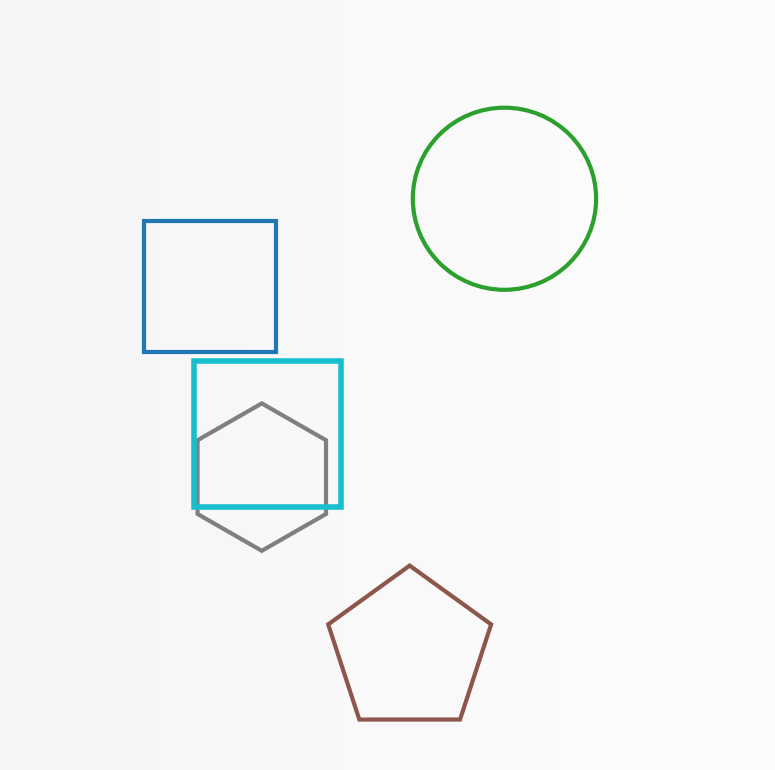[{"shape": "square", "thickness": 1.5, "radius": 0.43, "center": [0.272, 0.628]}, {"shape": "circle", "thickness": 1.5, "radius": 0.59, "center": [0.651, 0.742]}, {"shape": "pentagon", "thickness": 1.5, "radius": 0.55, "center": [0.529, 0.155]}, {"shape": "hexagon", "thickness": 1.5, "radius": 0.48, "center": [0.338, 0.38]}, {"shape": "square", "thickness": 2, "radius": 0.47, "center": [0.345, 0.437]}]